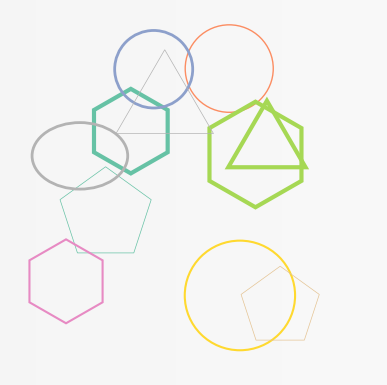[{"shape": "hexagon", "thickness": 3, "radius": 0.55, "center": [0.338, 0.659]}, {"shape": "pentagon", "thickness": 0.5, "radius": 0.62, "center": [0.273, 0.443]}, {"shape": "circle", "thickness": 1, "radius": 0.57, "center": [0.592, 0.822]}, {"shape": "circle", "thickness": 2, "radius": 0.5, "center": [0.397, 0.82]}, {"shape": "hexagon", "thickness": 1.5, "radius": 0.54, "center": [0.17, 0.269]}, {"shape": "triangle", "thickness": 3, "radius": 0.58, "center": [0.689, 0.623]}, {"shape": "hexagon", "thickness": 3, "radius": 0.69, "center": [0.659, 0.599]}, {"shape": "circle", "thickness": 1.5, "radius": 0.71, "center": [0.619, 0.233]}, {"shape": "pentagon", "thickness": 0.5, "radius": 0.53, "center": [0.723, 0.202]}, {"shape": "oval", "thickness": 2, "radius": 0.62, "center": [0.206, 0.595]}, {"shape": "triangle", "thickness": 0.5, "radius": 0.73, "center": [0.425, 0.726]}]